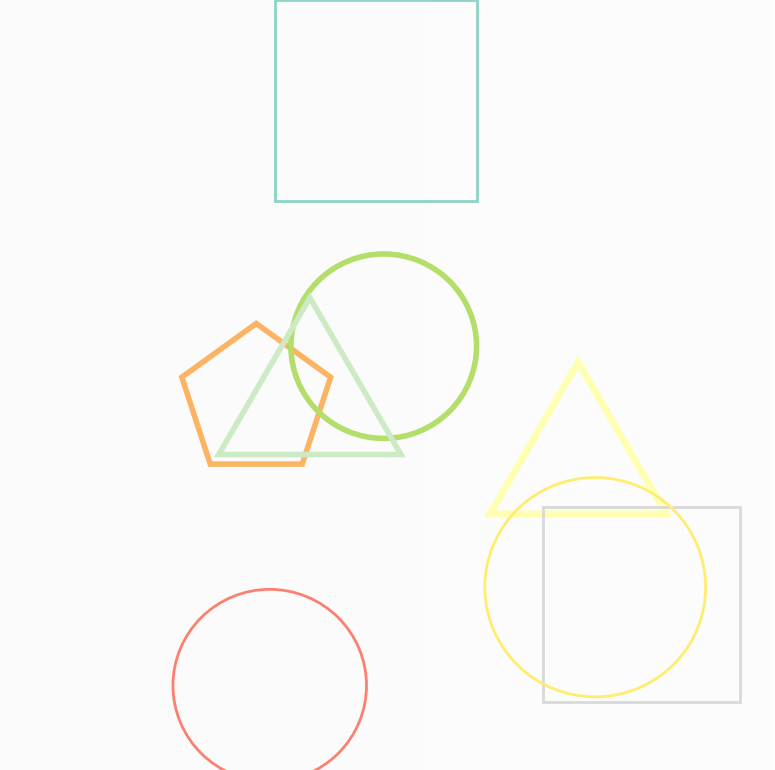[{"shape": "square", "thickness": 1, "radius": 0.65, "center": [0.485, 0.869]}, {"shape": "triangle", "thickness": 2.5, "radius": 0.66, "center": [0.746, 0.398]}, {"shape": "circle", "thickness": 1, "radius": 0.62, "center": [0.348, 0.11]}, {"shape": "pentagon", "thickness": 2, "radius": 0.5, "center": [0.331, 0.479]}, {"shape": "circle", "thickness": 2, "radius": 0.6, "center": [0.495, 0.55]}, {"shape": "square", "thickness": 1, "radius": 0.63, "center": [0.828, 0.214]}, {"shape": "triangle", "thickness": 2, "radius": 0.68, "center": [0.4, 0.478]}, {"shape": "circle", "thickness": 1, "radius": 0.71, "center": [0.768, 0.237]}]